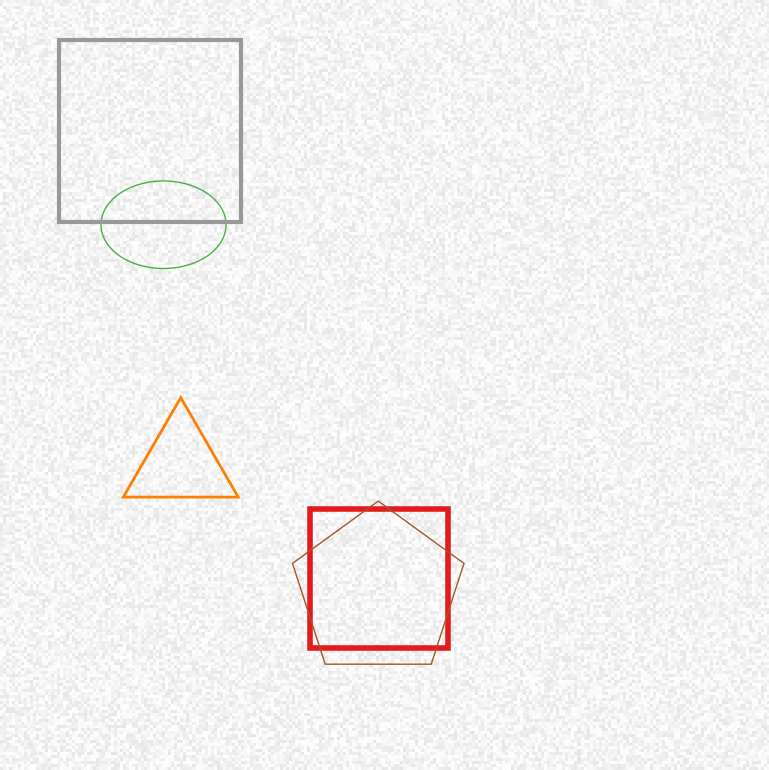[{"shape": "square", "thickness": 2, "radius": 0.45, "center": [0.493, 0.249]}, {"shape": "oval", "thickness": 0.5, "radius": 0.41, "center": [0.212, 0.708]}, {"shape": "triangle", "thickness": 1, "radius": 0.43, "center": [0.235, 0.398]}, {"shape": "pentagon", "thickness": 0.5, "radius": 0.59, "center": [0.491, 0.232]}, {"shape": "square", "thickness": 1.5, "radius": 0.59, "center": [0.195, 0.83]}]